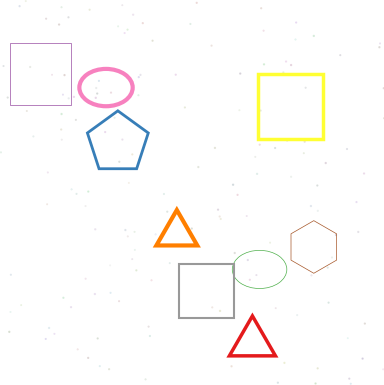[{"shape": "triangle", "thickness": 2.5, "radius": 0.35, "center": [0.656, 0.11]}, {"shape": "pentagon", "thickness": 2, "radius": 0.42, "center": [0.306, 0.629]}, {"shape": "oval", "thickness": 0.5, "radius": 0.35, "center": [0.674, 0.3]}, {"shape": "square", "thickness": 0.5, "radius": 0.4, "center": [0.106, 0.808]}, {"shape": "triangle", "thickness": 3, "radius": 0.31, "center": [0.459, 0.393]}, {"shape": "square", "thickness": 2.5, "radius": 0.42, "center": [0.755, 0.723]}, {"shape": "hexagon", "thickness": 0.5, "radius": 0.34, "center": [0.815, 0.359]}, {"shape": "oval", "thickness": 3, "radius": 0.35, "center": [0.275, 0.773]}, {"shape": "square", "thickness": 1.5, "radius": 0.36, "center": [0.536, 0.244]}]